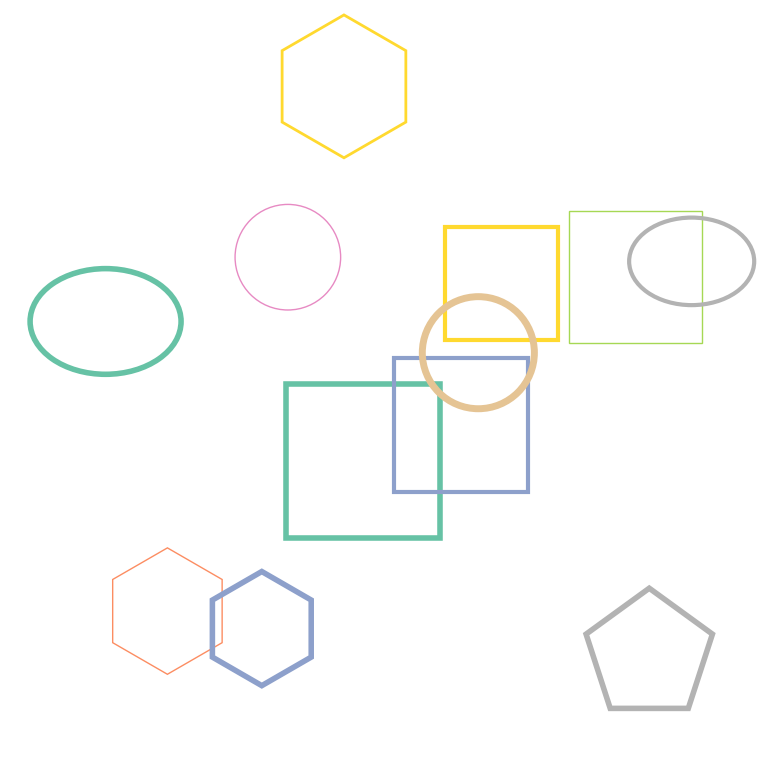[{"shape": "oval", "thickness": 2, "radius": 0.49, "center": [0.137, 0.583]}, {"shape": "square", "thickness": 2, "radius": 0.5, "center": [0.471, 0.402]}, {"shape": "hexagon", "thickness": 0.5, "radius": 0.41, "center": [0.217, 0.206]}, {"shape": "hexagon", "thickness": 2, "radius": 0.37, "center": [0.34, 0.184]}, {"shape": "square", "thickness": 1.5, "radius": 0.44, "center": [0.599, 0.448]}, {"shape": "circle", "thickness": 0.5, "radius": 0.34, "center": [0.374, 0.666]}, {"shape": "square", "thickness": 0.5, "radius": 0.43, "center": [0.826, 0.64]}, {"shape": "square", "thickness": 1.5, "radius": 0.37, "center": [0.651, 0.632]}, {"shape": "hexagon", "thickness": 1, "radius": 0.46, "center": [0.447, 0.888]}, {"shape": "circle", "thickness": 2.5, "radius": 0.36, "center": [0.621, 0.542]}, {"shape": "pentagon", "thickness": 2, "radius": 0.43, "center": [0.843, 0.15]}, {"shape": "oval", "thickness": 1.5, "radius": 0.41, "center": [0.898, 0.661]}]